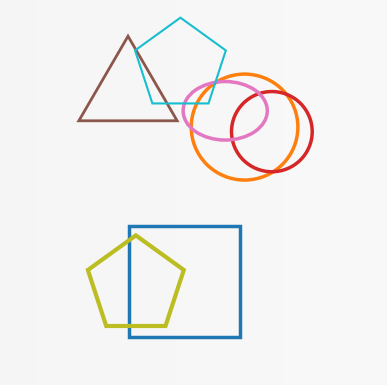[{"shape": "square", "thickness": 2.5, "radius": 0.72, "center": [0.475, 0.269]}, {"shape": "circle", "thickness": 2.5, "radius": 0.69, "center": [0.631, 0.67]}, {"shape": "circle", "thickness": 2.5, "radius": 0.52, "center": [0.702, 0.658]}, {"shape": "triangle", "thickness": 2, "radius": 0.73, "center": [0.33, 0.76]}, {"shape": "oval", "thickness": 2.5, "radius": 0.54, "center": [0.581, 0.712]}, {"shape": "pentagon", "thickness": 3, "radius": 0.65, "center": [0.351, 0.259]}, {"shape": "pentagon", "thickness": 1.5, "radius": 0.62, "center": [0.466, 0.831]}]